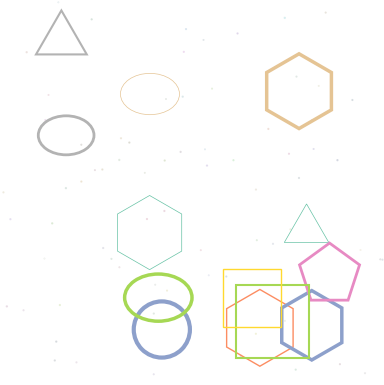[{"shape": "hexagon", "thickness": 0.5, "radius": 0.48, "center": [0.389, 0.396]}, {"shape": "triangle", "thickness": 0.5, "radius": 0.33, "center": [0.796, 0.404]}, {"shape": "hexagon", "thickness": 1, "radius": 0.5, "center": [0.675, 0.148]}, {"shape": "hexagon", "thickness": 2.5, "radius": 0.45, "center": [0.81, 0.155]}, {"shape": "circle", "thickness": 3, "radius": 0.36, "center": [0.42, 0.144]}, {"shape": "pentagon", "thickness": 2, "radius": 0.41, "center": [0.856, 0.287]}, {"shape": "oval", "thickness": 2.5, "radius": 0.44, "center": [0.411, 0.227]}, {"shape": "square", "thickness": 1.5, "radius": 0.48, "center": [0.708, 0.165]}, {"shape": "square", "thickness": 1, "radius": 0.38, "center": [0.654, 0.226]}, {"shape": "oval", "thickness": 0.5, "radius": 0.38, "center": [0.39, 0.756]}, {"shape": "hexagon", "thickness": 2.5, "radius": 0.49, "center": [0.777, 0.763]}, {"shape": "triangle", "thickness": 1.5, "radius": 0.38, "center": [0.159, 0.897]}, {"shape": "oval", "thickness": 2, "radius": 0.36, "center": [0.172, 0.649]}]